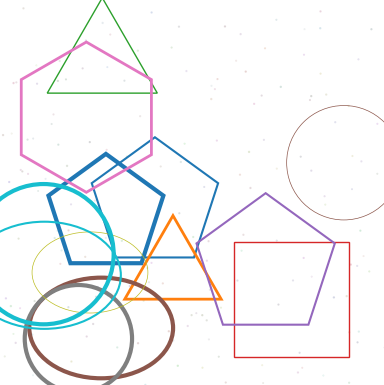[{"shape": "pentagon", "thickness": 3, "radius": 0.78, "center": [0.275, 0.443]}, {"shape": "pentagon", "thickness": 1.5, "radius": 0.86, "center": [0.402, 0.471]}, {"shape": "triangle", "thickness": 2, "radius": 0.72, "center": [0.449, 0.295]}, {"shape": "triangle", "thickness": 1, "radius": 0.83, "center": [0.266, 0.841]}, {"shape": "square", "thickness": 1, "radius": 0.74, "center": [0.757, 0.222]}, {"shape": "pentagon", "thickness": 1.5, "radius": 0.94, "center": [0.69, 0.309]}, {"shape": "circle", "thickness": 0.5, "radius": 0.74, "center": [0.893, 0.577]}, {"shape": "oval", "thickness": 3, "radius": 0.93, "center": [0.263, 0.148]}, {"shape": "hexagon", "thickness": 2, "radius": 0.98, "center": [0.224, 0.696]}, {"shape": "circle", "thickness": 3, "radius": 0.7, "center": [0.204, 0.12]}, {"shape": "oval", "thickness": 0.5, "radius": 0.75, "center": [0.234, 0.292]}, {"shape": "oval", "thickness": 1.5, "radius": 0.99, "center": [0.115, 0.285]}, {"shape": "circle", "thickness": 3, "radius": 0.91, "center": [0.113, 0.34]}]